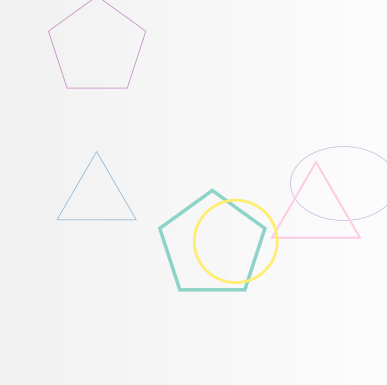[{"shape": "pentagon", "thickness": 2.5, "radius": 0.71, "center": [0.548, 0.363]}, {"shape": "oval", "thickness": 0.5, "radius": 0.69, "center": [0.887, 0.523]}, {"shape": "triangle", "thickness": 0.5, "radius": 0.59, "center": [0.249, 0.488]}, {"shape": "triangle", "thickness": 1.5, "radius": 0.66, "center": [0.815, 0.448]}, {"shape": "pentagon", "thickness": 0.5, "radius": 0.66, "center": [0.251, 0.878]}, {"shape": "circle", "thickness": 2, "radius": 0.54, "center": [0.608, 0.373]}]